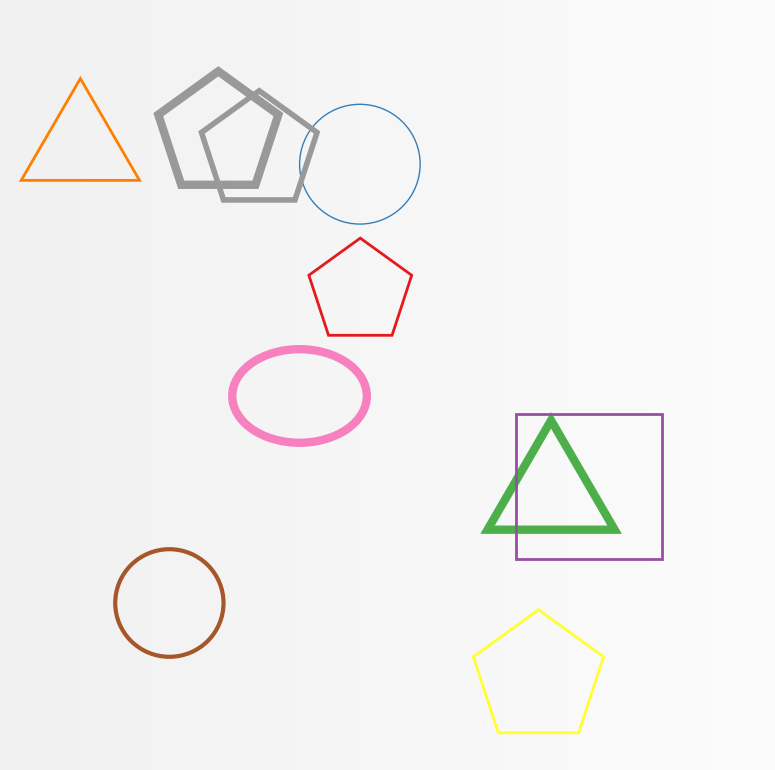[{"shape": "pentagon", "thickness": 1, "radius": 0.35, "center": [0.465, 0.621]}, {"shape": "circle", "thickness": 0.5, "radius": 0.39, "center": [0.464, 0.787]}, {"shape": "triangle", "thickness": 3, "radius": 0.47, "center": [0.711, 0.359]}, {"shape": "square", "thickness": 1, "radius": 0.47, "center": [0.76, 0.368]}, {"shape": "triangle", "thickness": 1, "radius": 0.44, "center": [0.104, 0.81]}, {"shape": "pentagon", "thickness": 1, "radius": 0.44, "center": [0.695, 0.12]}, {"shape": "circle", "thickness": 1.5, "radius": 0.35, "center": [0.219, 0.217]}, {"shape": "oval", "thickness": 3, "radius": 0.43, "center": [0.387, 0.486]}, {"shape": "pentagon", "thickness": 2, "radius": 0.39, "center": [0.335, 0.804]}, {"shape": "pentagon", "thickness": 3, "radius": 0.41, "center": [0.282, 0.826]}]